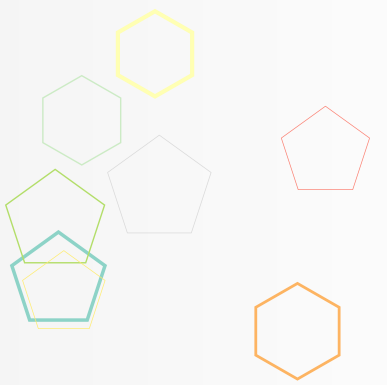[{"shape": "pentagon", "thickness": 2.5, "radius": 0.63, "center": [0.151, 0.271]}, {"shape": "hexagon", "thickness": 3, "radius": 0.55, "center": [0.4, 0.86]}, {"shape": "pentagon", "thickness": 0.5, "radius": 0.6, "center": [0.84, 0.604]}, {"shape": "hexagon", "thickness": 2, "radius": 0.62, "center": [0.768, 0.14]}, {"shape": "pentagon", "thickness": 1, "radius": 0.67, "center": [0.142, 0.426]}, {"shape": "pentagon", "thickness": 0.5, "radius": 0.7, "center": [0.411, 0.509]}, {"shape": "hexagon", "thickness": 1, "radius": 0.58, "center": [0.211, 0.688]}, {"shape": "pentagon", "thickness": 0.5, "radius": 0.56, "center": [0.165, 0.237]}]